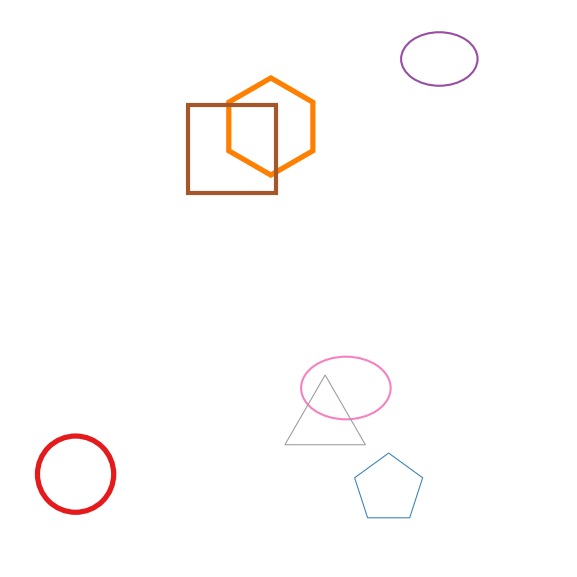[{"shape": "circle", "thickness": 2.5, "radius": 0.33, "center": [0.131, 0.178]}, {"shape": "pentagon", "thickness": 0.5, "radius": 0.31, "center": [0.673, 0.153]}, {"shape": "oval", "thickness": 1, "radius": 0.33, "center": [0.761, 0.897]}, {"shape": "hexagon", "thickness": 2.5, "radius": 0.42, "center": [0.469, 0.78]}, {"shape": "square", "thickness": 2, "radius": 0.38, "center": [0.403, 0.741]}, {"shape": "oval", "thickness": 1, "radius": 0.39, "center": [0.599, 0.327]}, {"shape": "triangle", "thickness": 0.5, "radius": 0.4, "center": [0.563, 0.269]}]